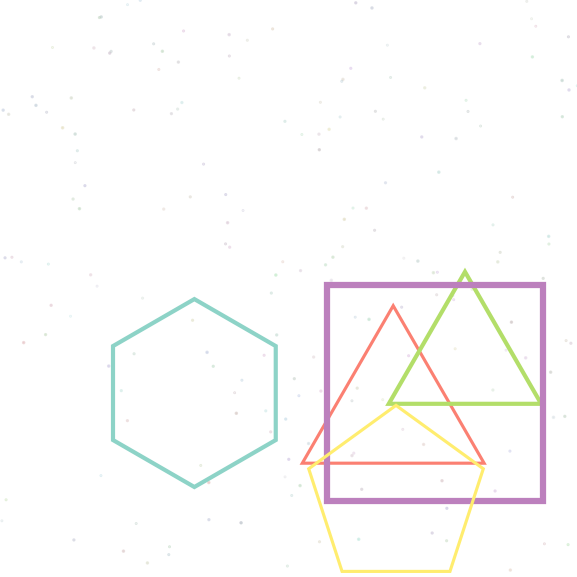[{"shape": "hexagon", "thickness": 2, "radius": 0.81, "center": [0.337, 0.319]}, {"shape": "triangle", "thickness": 1.5, "radius": 0.91, "center": [0.681, 0.288]}, {"shape": "triangle", "thickness": 2, "radius": 0.76, "center": [0.805, 0.376]}, {"shape": "square", "thickness": 3, "radius": 0.94, "center": [0.754, 0.319]}, {"shape": "pentagon", "thickness": 1.5, "radius": 0.79, "center": [0.686, 0.138]}]